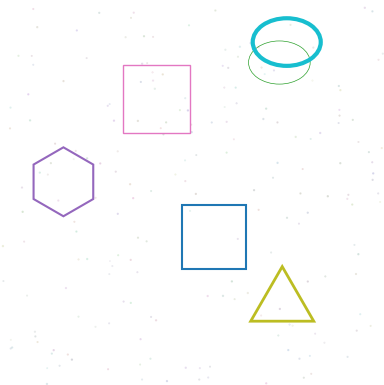[{"shape": "square", "thickness": 1.5, "radius": 0.42, "center": [0.556, 0.385]}, {"shape": "oval", "thickness": 0.5, "radius": 0.4, "center": [0.726, 0.838]}, {"shape": "hexagon", "thickness": 1.5, "radius": 0.45, "center": [0.165, 0.528]}, {"shape": "square", "thickness": 1, "radius": 0.44, "center": [0.407, 0.743]}, {"shape": "triangle", "thickness": 2, "radius": 0.47, "center": [0.733, 0.213]}, {"shape": "oval", "thickness": 3, "radius": 0.44, "center": [0.745, 0.891]}]